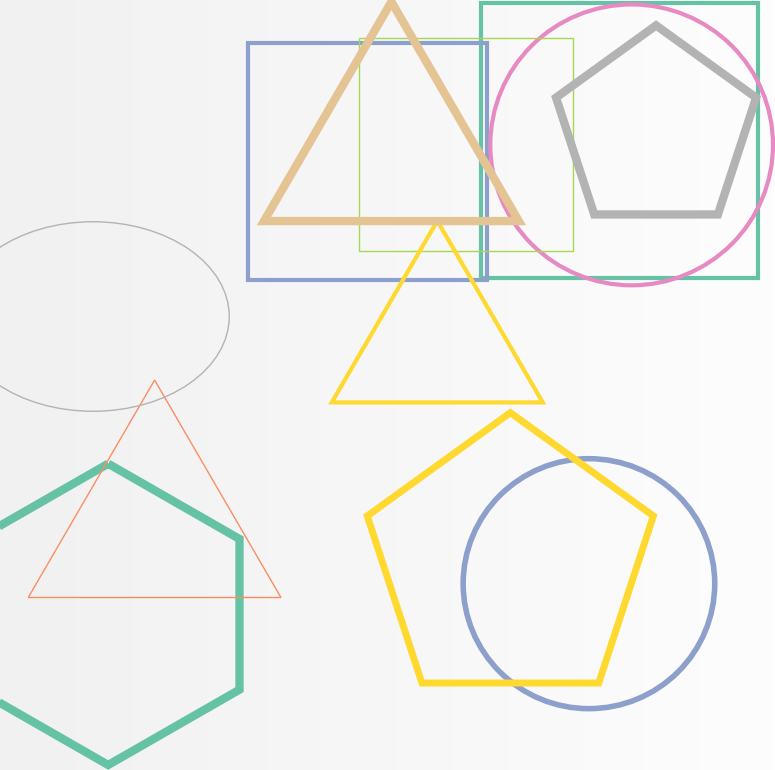[{"shape": "square", "thickness": 1.5, "radius": 0.89, "center": [0.8, 0.818]}, {"shape": "hexagon", "thickness": 3, "radius": 0.98, "center": [0.14, 0.202]}, {"shape": "triangle", "thickness": 0.5, "radius": 0.94, "center": [0.199, 0.318]}, {"shape": "circle", "thickness": 2, "radius": 0.81, "center": [0.76, 0.242]}, {"shape": "square", "thickness": 1.5, "radius": 0.77, "center": [0.475, 0.79]}, {"shape": "circle", "thickness": 1.5, "radius": 0.91, "center": [0.815, 0.812]}, {"shape": "square", "thickness": 0.5, "radius": 0.69, "center": [0.601, 0.813]}, {"shape": "pentagon", "thickness": 2.5, "radius": 0.97, "center": [0.658, 0.27]}, {"shape": "triangle", "thickness": 1.5, "radius": 0.79, "center": [0.564, 0.556]}, {"shape": "triangle", "thickness": 3, "radius": 0.95, "center": [0.505, 0.808]}, {"shape": "oval", "thickness": 0.5, "radius": 0.88, "center": [0.12, 0.589]}, {"shape": "pentagon", "thickness": 3, "radius": 0.68, "center": [0.847, 0.831]}]